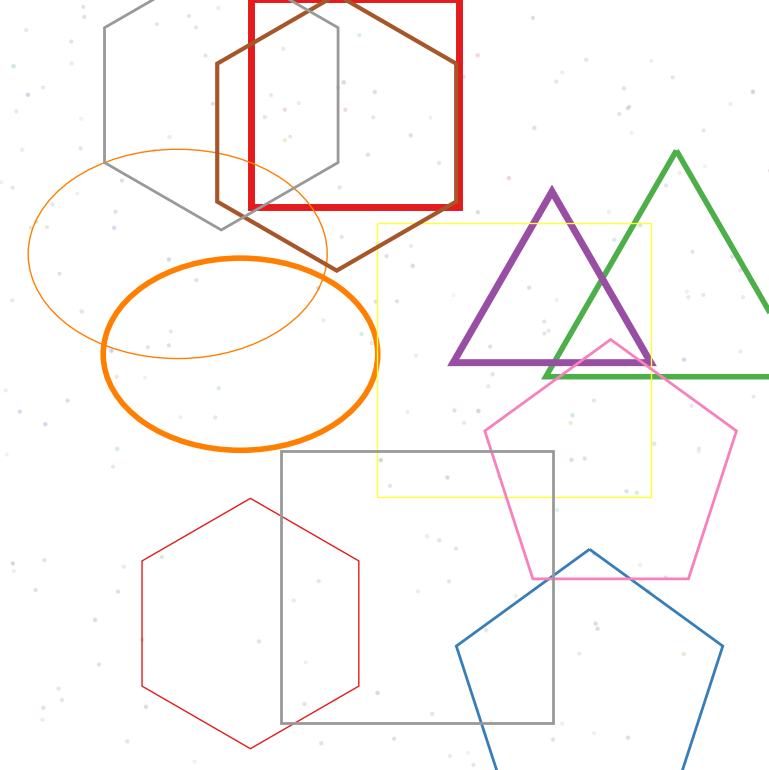[{"shape": "hexagon", "thickness": 0.5, "radius": 0.81, "center": [0.325, 0.19]}, {"shape": "square", "thickness": 2.5, "radius": 0.68, "center": [0.461, 0.866]}, {"shape": "pentagon", "thickness": 1, "radius": 0.91, "center": [0.766, 0.105]}, {"shape": "triangle", "thickness": 2, "radius": 0.98, "center": [0.878, 0.609]}, {"shape": "triangle", "thickness": 2.5, "radius": 0.74, "center": [0.717, 0.603]}, {"shape": "oval", "thickness": 0.5, "radius": 0.97, "center": [0.231, 0.67]}, {"shape": "oval", "thickness": 2, "radius": 0.89, "center": [0.312, 0.54]}, {"shape": "square", "thickness": 0.5, "radius": 0.89, "center": [0.668, 0.532]}, {"shape": "hexagon", "thickness": 1.5, "radius": 0.9, "center": [0.437, 0.828]}, {"shape": "pentagon", "thickness": 1, "radius": 0.86, "center": [0.793, 0.387]}, {"shape": "hexagon", "thickness": 1, "radius": 0.88, "center": [0.287, 0.876]}, {"shape": "square", "thickness": 1, "radius": 0.88, "center": [0.541, 0.238]}]